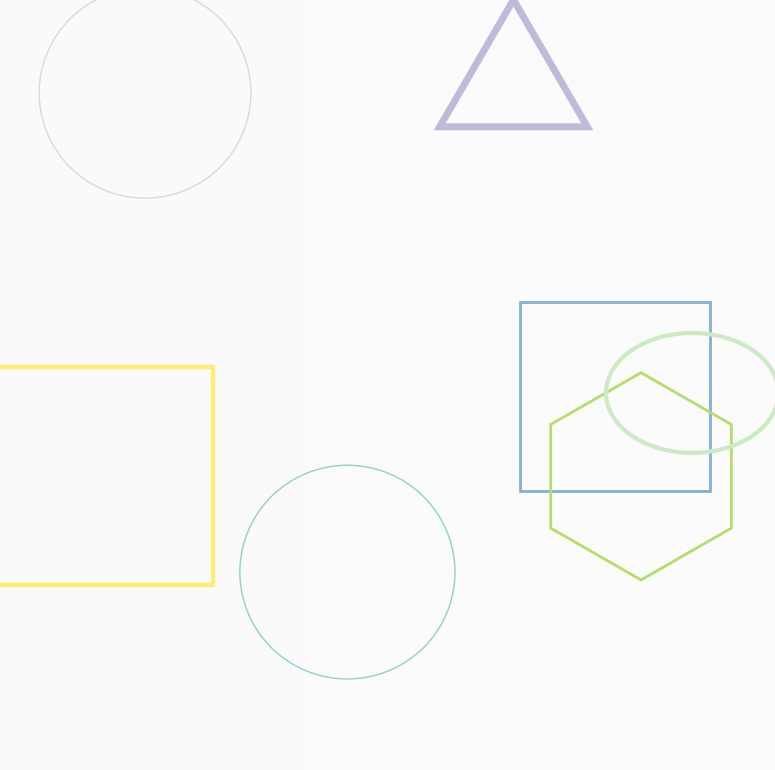[{"shape": "circle", "thickness": 0.5, "radius": 0.69, "center": [0.448, 0.257]}, {"shape": "triangle", "thickness": 2.5, "radius": 0.55, "center": [0.663, 0.89]}, {"shape": "square", "thickness": 1, "radius": 0.61, "center": [0.794, 0.485]}, {"shape": "hexagon", "thickness": 1, "radius": 0.67, "center": [0.827, 0.381]}, {"shape": "circle", "thickness": 0.5, "radius": 0.68, "center": [0.187, 0.879]}, {"shape": "oval", "thickness": 1.5, "radius": 0.56, "center": [0.893, 0.49]}, {"shape": "square", "thickness": 1.5, "radius": 0.71, "center": [0.134, 0.381]}]